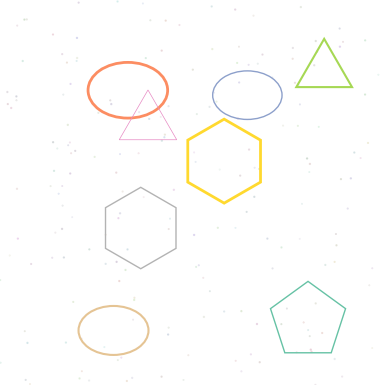[{"shape": "pentagon", "thickness": 1, "radius": 0.51, "center": [0.8, 0.167]}, {"shape": "oval", "thickness": 2, "radius": 0.52, "center": [0.332, 0.766]}, {"shape": "oval", "thickness": 1, "radius": 0.45, "center": [0.642, 0.753]}, {"shape": "triangle", "thickness": 0.5, "radius": 0.43, "center": [0.384, 0.68]}, {"shape": "triangle", "thickness": 1.5, "radius": 0.42, "center": [0.842, 0.816]}, {"shape": "hexagon", "thickness": 2, "radius": 0.55, "center": [0.582, 0.581]}, {"shape": "oval", "thickness": 1.5, "radius": 0.45, "center": [0.295, 0.142]}, {"shape": "hexagon", "thickness": 1, "radius": 0.53, "center": [0.366, 0.408]}]